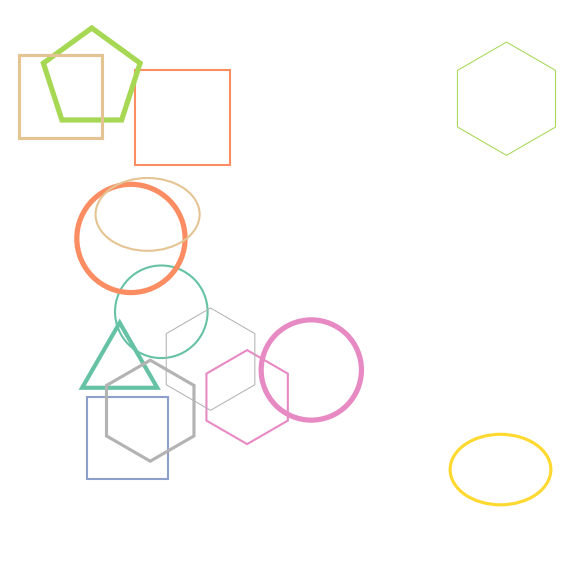[{"shape": "triangle", "thickness": 2, "radius": 0.38, "center": [0.207, 0.365]}, {"shape": "circle", "thickness": 1, "radius": 0.4, "center": [0.279, 0.459]}, {"shape": "circle", "thickness": 2.5, "radius": 0.47, "center": [0.227, 0.586]}, {"shape": "square", "thickness": 1, "radius": 0.41, "center": [0.316, 0.795]}, {"shape": "square", "thickness": 1, "radius": 0.35, "center": [0.221, 0.241]}, {"shape": "hexagon", "thickness": 1, "radius": 0.41, "center": [0.428, 0.312]}, {"shape": "circle", "thickness": 2.5, "radius": 0.43, "center": [0.539, 0.358]}, {"shape": "hexagon", "thickness": 0.5, "radius": 0.49, "center": [0.877, 0.828]}, {"shape": "pentagon", "thickness": 2.5, "radius": 0.44, "center": [0.159, 0.863]}, {"shape": "oval", "thickness": 1.5, "radius": 0.44, "center": [0.867, 0.186]}, {"shape": "oval", "thickness": 1, "radius": 0.45, "center": [0.256, 0.628]}, {"shape": "square", "thickness": 1.5, "radius": 0.36, "center": [0.105, 0.832]}, {"shape": "hexagon", "thickness": 1.5, "radius": 0.44, "center": [0.26, 0.288]}, {"shape": "hexagon", "thickness": 0.5, "radius": 0.44, "center": [0.365, 0.377]}]